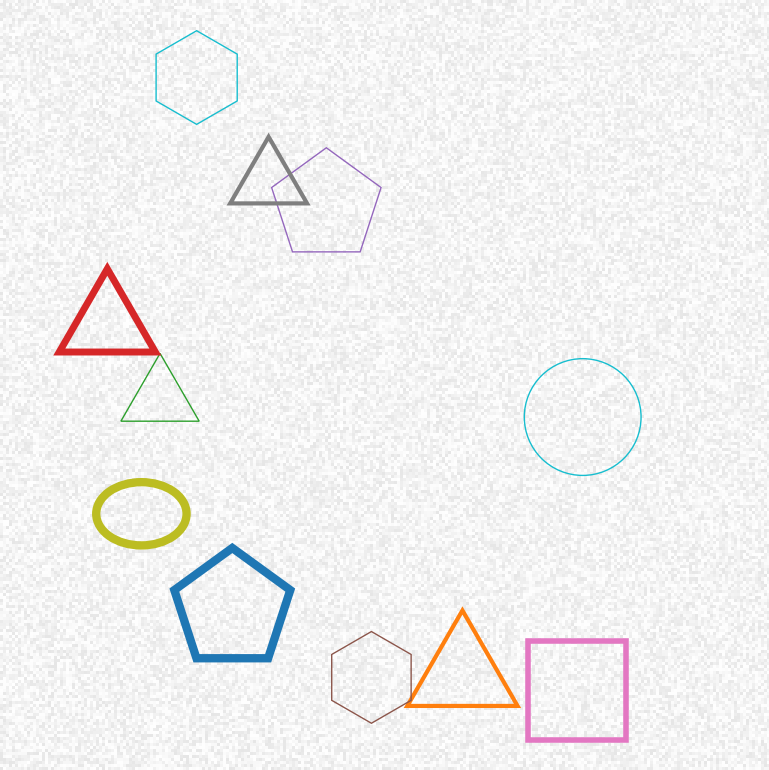[{"shape": "pentagon", "thickness": 3, "radius": 0.4, "center": [0.302, 0.209]}, {"shape": "triangle", "thickness": 1.5, "radius": 0.41, "center": [0.601, 0.125]}, {"shape": "triangle", "thickness": 0.5, "radius": 0.29, "center": [0.208, 0.482]}, {"shape": "triangle", "thickness": 2.5, "radius": 0.36, "center": [0.139, 0.579]}, {"shape": "pentagon", "thickness": 0.5, "radius": 0.37, "center": [0.424, 0.733]}, {"shape": "hexagon", "thickness": 0.5, "radius": 0.3, "center": [0.482, 0.12]}, {"shape": "square", "thickness": 2, "radius": 0.32, "center": [0.749, 0.103]}, {"shape": "triangle", "thickness": 1.5, "radius": 0.29, "center": [0.349, 0.765]}, {"shape": "oval", "thickness": 3, "radius": 0.29, "center": [0.184, 0.333]}, {"shape": "hexagon", "thickness": 0.5, "radius": 0.3, "center": [0.255, 0.899]}, {"shape": "circle", "thickness": 0.5, "radius": 0.38, "center": [0.757, 0.458]}]